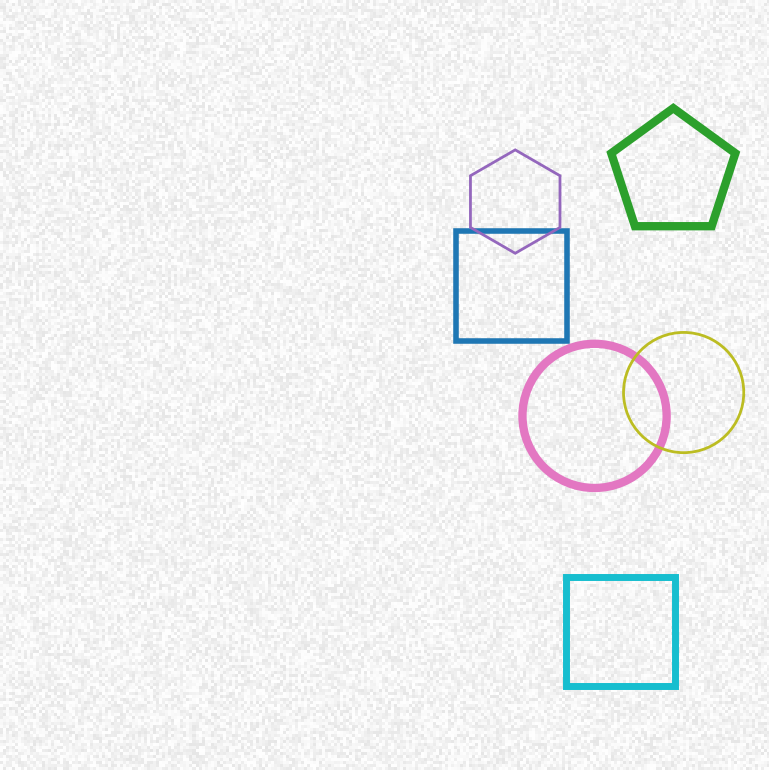[{"shape": "square", "thickness": 2, "radius": 0.36, "center": [0.664, 0.629]}, {"shape": "pentagon", "thickness": 3, "radius": 0.42, "center": [0.874, 0.775]}, {"shape": "hexagon", "thickness": 1, "radius": 0.34, "center": [0.669, 0.738]}, {"shape": "circle", "thickness": 3, "radius": 0.47, "center": [0.772, 0.46]}, {"shape": "circle", "thickness": 1, "radius": 0.39, "center": [0.888, 0.49]}, {"shape": "square", "thickness": 2.5, "radius": 0.35, "center": [0.805, 0.18]}]